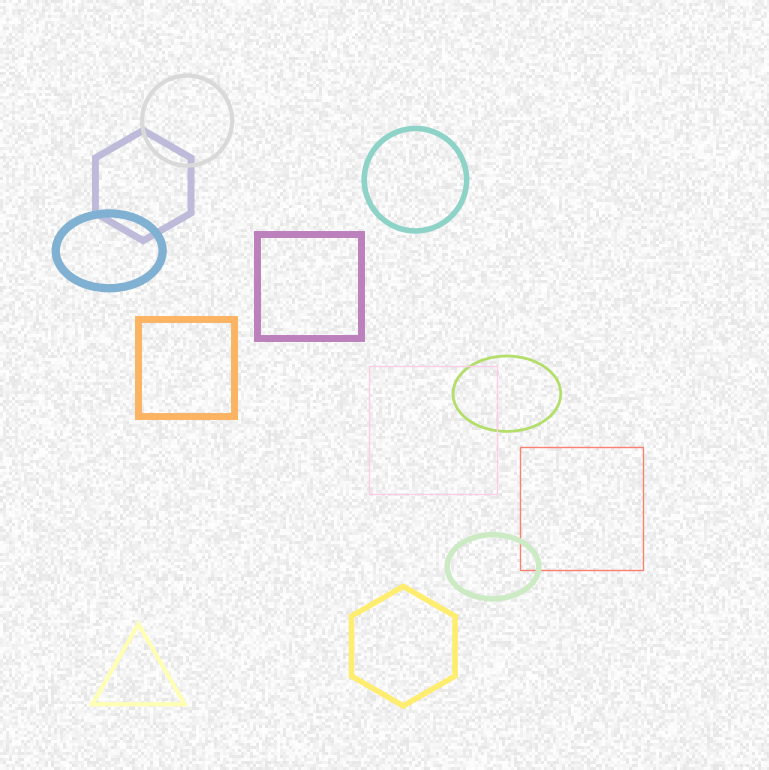[{"shape": "circle", "thickness": 2, "radius": 0.33, "center": [0.54, 0.767]}, {"shape": "triangle", "thickness": 1.5, "radius": 0.35, "center": [0.18, 0.12]}, {"shape": "hexagon", "thickness": 2.5, "radius": 0.36, "center": [0.186, 0.759]}, {"shape": "square", "thickness": 0.5, "radius": 0.4, "center": [0.755, 0.339]}, {"shape": "oval", "thickness": 3, "radius": 0.35, "center": [0.142, 0.674]}, {"shape": "square", "thickness": 2.5, "radius": 0.31, "center": [0.241, 0.523]}, {"shape": "oval", "thickness": 1, "radius": 0.35, "center": [0.658, 0.489]}, {"shape": "square", "thickness": 0.5, "radius": 0.41, "center": [0.562, 0.441]}, {"shape": "circle", "thickness": 1.5, "radius": 0.29, "center": [0.243, 0.843]}, {"shape": "square", "thickness": 2.5, "radius": 0.34, "center": [0.401, 0.629]}, {"shape": "oval", "thickness": 2, "radius": 0.3, "center": [0.64, 0.264]}, {"shape": "hexagon", "thickness": 2, "radius": 0.39, "center": [0.524, 0.161]}]